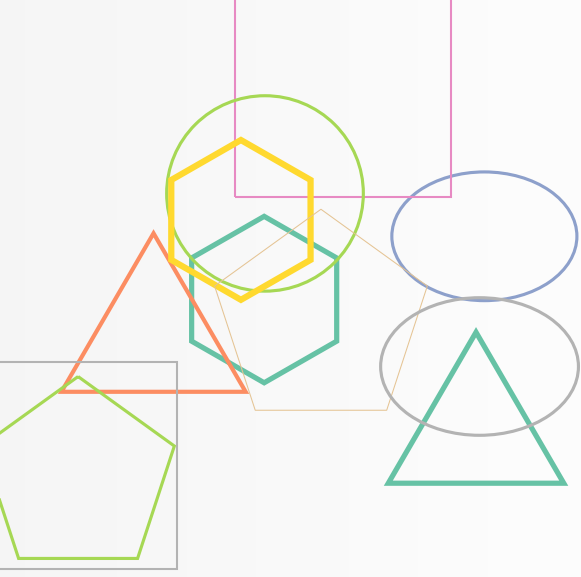[{"shape": "hexagon", "thickness": 2.5, "radius": 0.72, "center": [0.454, 0.48]}, {"shape": "triangle", "thickness": 2.5, "radius": 0.87, "center": [0.819, 0.25]}, {"shape": "triangle", "thickness": 2, "radius": 0.91, "center": [0.264, 0.412]}, {"shape": "oval", "thickness": 1.5, "radius": 0.8, "center": [0.833, 0.59]}, {"shape": "square", "thickness": 1, "radius": 0.93, "center": [0.59, 0.844]}, {"shape": "pentagon", "thickness": 1.5, "radius": 0.87, "center": [0.134, 0.173]}, {"shape": "circle", "thickness": 1.5, "radius": 0.85, "center": [0.456, 0.664]}, {"shape": "hexagon", "thickness": 3, "radius": 0.69, "center": [0.414, 0.618]}, {"shape": "pentagon", "thickness": 0.5, "radius": 0.96, "center": [0.552, 0.444]}, {"shape": "oval", "thickness": 1.5, "radius": 0.85, "center": [0.825, 0.364]}, {"shape": "square", "thickness": 1, "radius": 0.89, "center": [0.125, 0.193]}]